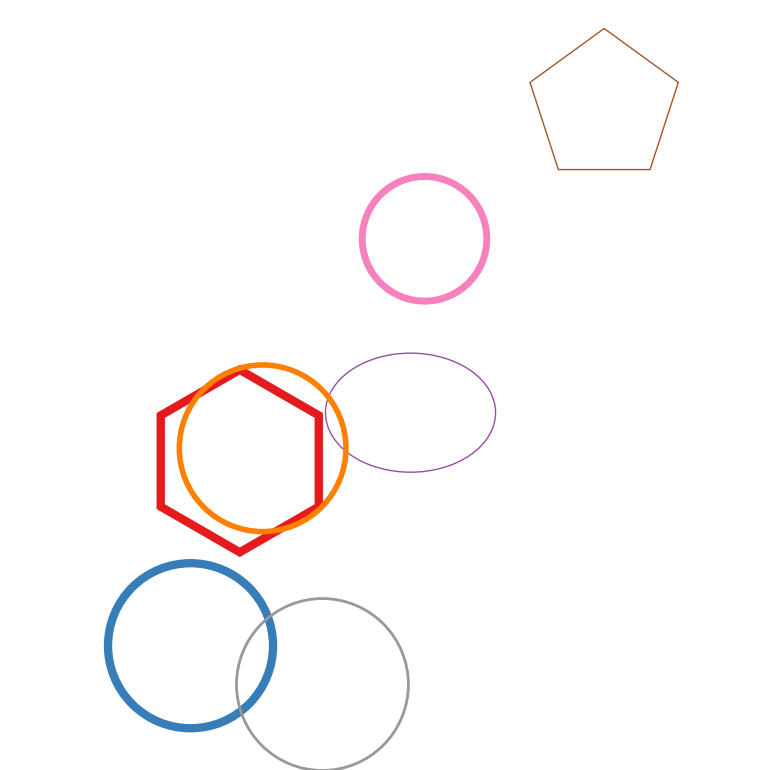[{"shape": "hexagon", "thickness": 3, "radius": 0.59, "center": [0.311, 0.401]}, {"shape": "circle", "thickness": 3, "radius": 0.54, "center": [0.247, 0.161]}, {"shape": "oval", "thickness": 0.5, "radius": 0.55, "center": [0.533, 0.464]}, {"shape": "circle", "thickness": 2, "radius": 0.54, "center": [0.341, 0.418]}, {"shape": "pentagon", "thickness": 0.5, "radius": 0.51, "center": [0.785, 0.862]}, {"shape": "circle", "thickness": 2.5, "radius": 0.4, "center": [0.551, 0.69]}, {"shape": "circle", "thickness": 1, "radius": 0.56, "center": [0.419, 0.111]}]